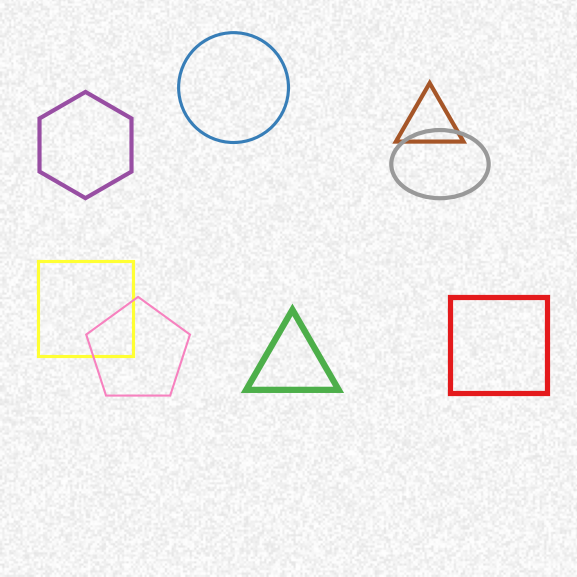[{"shape": "square", "thickness": 2.5, "radius": 0.42, "center": [0.863, 0.402]}, {"shape": "circle", "thickness": 1.5, "radius": 0.48, "center": [0.404, 0.847]}, {"shape": "triangle", "thickness": 3, "radius": 0.46, "center": [0.506, 0.37]}, {"shape": "hexagon", "thickness": 2, "radius": 0.46, "center": [0.148, 0.748]}, {"shape": "square", "thickness": 1.5, "radius": 0.41, "center": [0.148, 0.465]}, {"shape": "triangle", "thickness": 2, "radius": 0.34, "center": [0.744, 0.788]}, {"shape": "pentagon", "thickness": 1, "radius": 0.47, "center": [0.239, 0.391]}, {"shape": "oval", "thickness": 2, "radius": 0.42, "center": [0.762, 0.715]}]